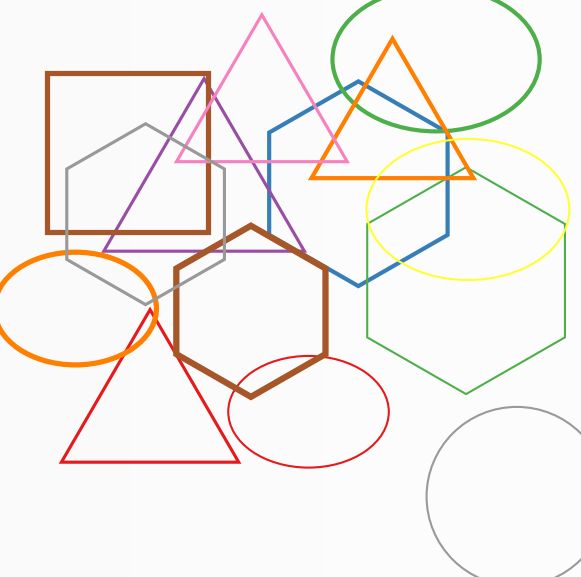[{"shape": "oval", "thickness": 1, "radius": 0.69, "center": [0.531, 0.286]}, {"shape": "triangle", "thickness": 1.5, "radius": 0.88, "center": [0.258, 0.287]}, {"shape": "hexagon", "thickness": 2, "radius": 0.89, "center": [0.617, 0.681]}, {"shape": "oval", "thickness": 2, "radius": 0.89, "center": [0.75, 0.896]}, {"shape": "hexagon", "thickness": 1, "radius": 0.98, "center": [0.802, 0.513]}, {"shape": "triangle", "thickness": 1.5, "radius": 1.0, "center": [0.351, 0.664]}, {"shape": "triangle", "thickness": 2, "radius": 0.8, "center": [0.675, 0.771]}, {"shape": "oval", "thickness": 2.5, "radius": 0.7, "center": [0.13, 0.465]}, {"shape": "oval", "thickness": 1, "radius": 0.87, "center": [0.805, 0.636]}, {"shape": "hexagon", "thickness": 3, "radius": 0.74, "center": [0.432, 0.46]}, {"shape": "square", "thickness": 2.5, "radius": 0.69, "center": [0.219, 0.735]}, {"shape": "triangle", "thickness": 1.5, "radius": 0.85, "center": [0.45, 0.804]}, {"shape": "circle", "thickness": 1, "radius": 0.78, "center": [0.889, 0.139]}, {"shape": "hexagon", "thickness": 1.5, "radius": 0.78, "center": [0.25, 0.628]}]